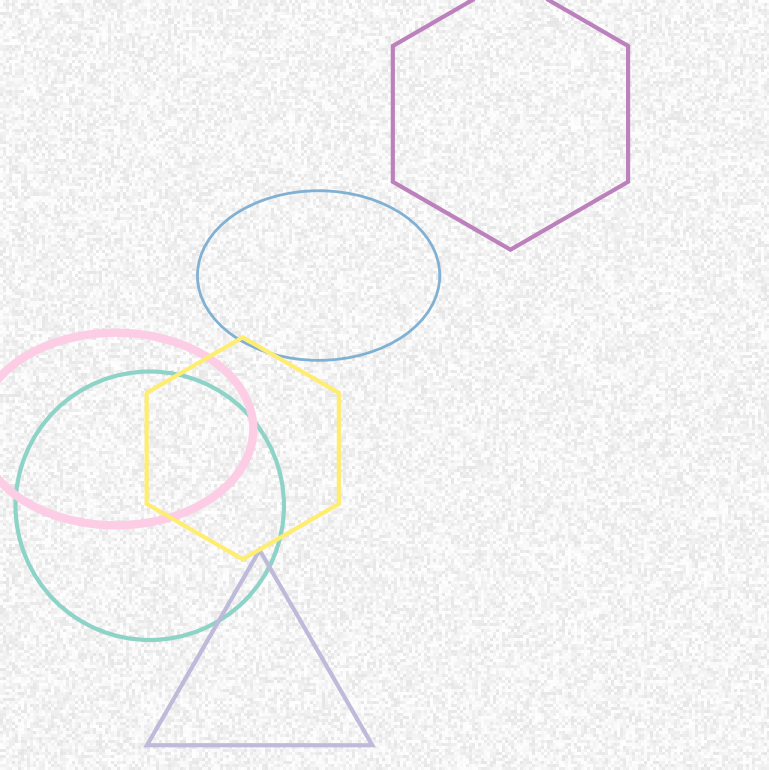[{"shape": "circle", "thickness": 1.5, "radius": 0.87, "center": [0.194, 0.343]}, {"shape": "triangle", "thickness": 1.5, "radius": 0.84, "center": [0.337, 0.117]}, {"shape": "oval", "thickness": 1, "radius": 0.79, "center": [0.414, 0.642]}, {"shape": "oval", "thickness": 3, "radius": 0.89, "center": [0.15, 0.443]}, {"shape": "hexagon", "thickness": 1.5, "radius": 0.88, "center": [0.663, 0.852]}, {"shape": "hexagon", "thickness": 1.5, "radius": 0.72, "center": [0.315, 0.418]}]